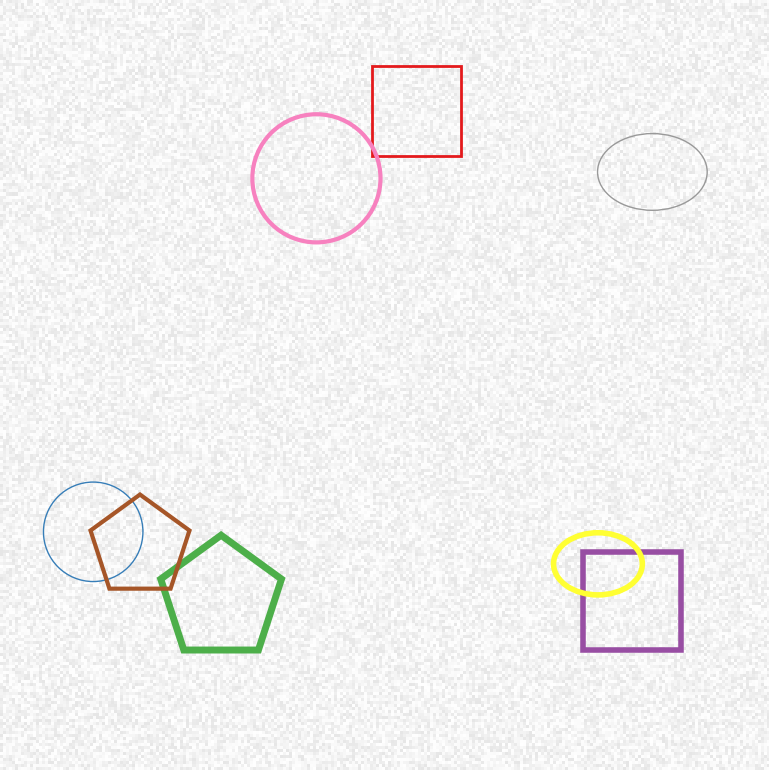[{"shape": "square", "thickness": 1, "radius": 0.29, "center": [0.541, 0.856]}, {"shape": "circle", "thickness": 0.5, "radius": 0.32, "center": [0.121, 0.309]}, {"shape": "pentagon", "thickness": 2.5, "radius": 0.41, "center": [0.287, 0.222]}, {"shape": "square", "thickness": 2, "radius": 0.32, "center": [0.821, 0.219]}, {"shape": "oval", "thickness": 2, "radius": 0.29, "center": [0.777, 0.268]}, {"shape": "pentagon", "thickness": 1.5, "radius": 0.34, "center": [0.182, 0.29]}, {"shape": "circle", "thickness": 1.5, "radius": 0.42, "center": [0.411, 0.768]}, {"shape": "oval", "thickness": 0.5, "radius": 0.36, "center": [0.847, 0.777]}]